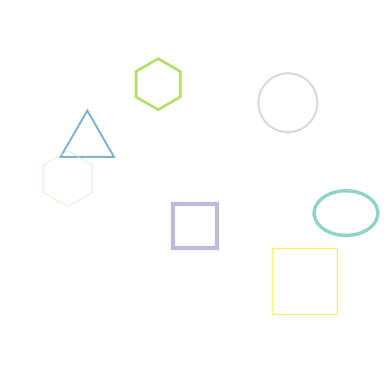[{"shape": "oval", "thickness": 2.5, "radius": 0.41, "center": [0.899, 0.446]}, {"shape": "square", "thickness": 3, "radius": 0.29, "center": [0.506, 0.412]}, {"shape": "triangle", "thickness": 1.5, "radius": 0.4, "center": [0.227, 0.632]}, {"shape": "hexagon", "thickness": 2, "radius": 0.33, "center": [0.411, 0.781]}, {"shape": "circle", "thickness": 1.5, "radius": 0.38, "center": [0.748, 0.733]}, {"shape": "hexagon", "thickness": 0.5, "radius": 0.36, "center": [0.176, 0.536]}, {"shape": "square", "thickness": 1, "radius": 0.43, "center": [0.791, 0.269]}]